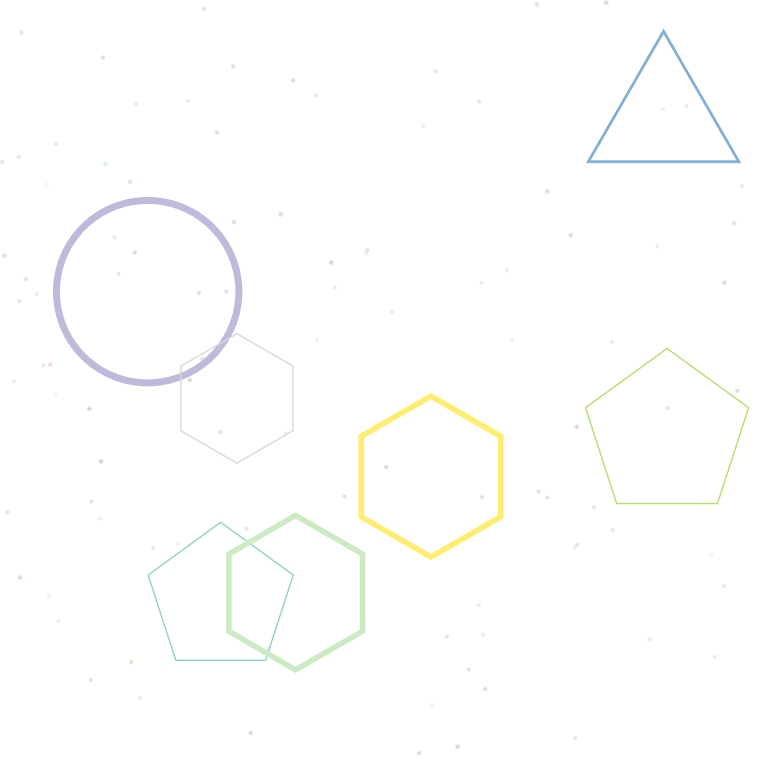[{"shape": "pentagon", "thickness": 0.5, "radius": 0.5, "center": [0.287, 0.223]}, {"shape": "circle", "thickness": 2.5, "radius": 0.59, "center": [0.192, 0.621]}, {"shape": "triangle", "thickness": 1, "radius": 0.56, "center": [0.862, 0.846]}, {"shape": "pentagon", "thickness": 0.5, "radius": 0.56, "center": [0.866, 0.436]}, {"shape": "hexagon", "thickness": 0.5, "radius": 0.42, "center": [0.308, 0.483]}, {"shape": "hexagon", "thickness": 2, "radius": 0.5, "center": [0.384, 0.23]}, {"shape": "hexagon", "thickness": 2, "radius": 0.52, "center": [0.56, 0.381]}]